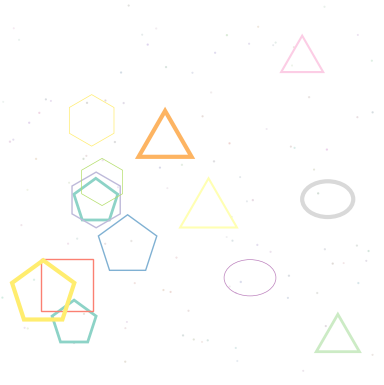[{"shape": "pentagon", "thickness": 2, "radius": 0.3, "center": [0.249, 0.477]}, {"shape": "pentagon", "thickness": 2, "radius": 0.3, "center": [0.192, 0.16]}, {"shape": "triangle", "thickness": 1.5, "radius": 0.43, "center": [0.542, 0.452]}, {"shape": "hexagon", "thickness": 1, "radius": 0.36, "center": [0.25, 0.481]}, {"shape": "square", "thickness": 1, "radius": 0.34, "center": [0.173, 0.259]}, {"shape": "pentagon", "thickness": 1, "radius": 0.4, "center": [0.331, 0.362]}, {"shape": "triangle", "thickness": 3, "radius": 0.4, "center": [0.429, 0.632]}, {"shape": "hexagon", "thickness": 0.5, "radius": 0.31, "center": [0.265, 0.527]}, {"shape": "triangle", "thickness": 1.5, "radius": 0.31, "center": [0.785, 0.844]}, {"shape": "oval", "thickness": 3, "radius": 0.33, "center": [0.851, 0.483]}, {"shape": "oval", "thickness": 0.5, "radius": 0.34, "center": [0.649, 0.279]}, {"shape": "triangle", "thickness": 2, "radius": 0.32, "center": [0.878, 0.119]}, {"shape": "hexagon", "thickness": 0.5, "radius": 0.33, "center": [0.238, 0.687]}, {"shape": "pentagon", "thickness": 3, "radius": 0.43, "center": [0.112, 0.239]}]